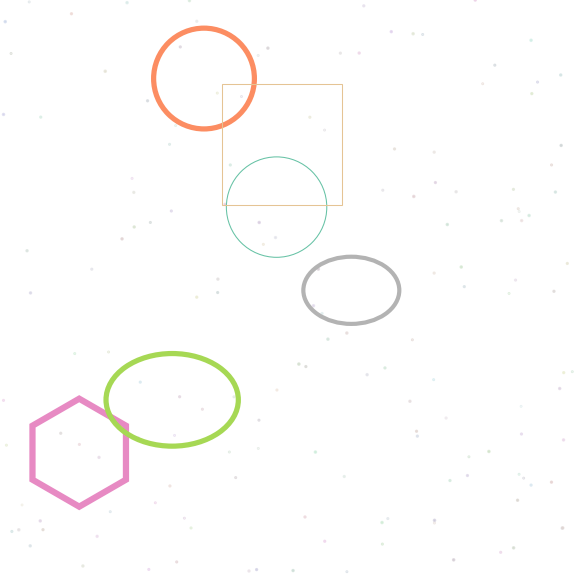[{"shape": "circle", "thickness": 0.5, "radius": 0.43, "center": [0.479, 0.641]}, {"shape": "circle", "thickness": 2.5, "radius": 0.44, "center": [0.353, 0.863]}, {"shape": "hexagon", "thickness": 3, "radius": 0.47, "center": [0.137, 0.215]}, {"shape": "oval", "thickness": 2.5, "radius": 0.57, "center": [0.298, 0.307]}, {"shape": "square", "thickness": 0.5, "radius": 0.52, "center": [0.489, 0.749]}, {"shape": "oval", "thickness": 2, "radius": 0.42, "center": [0.608, 0.496]}]